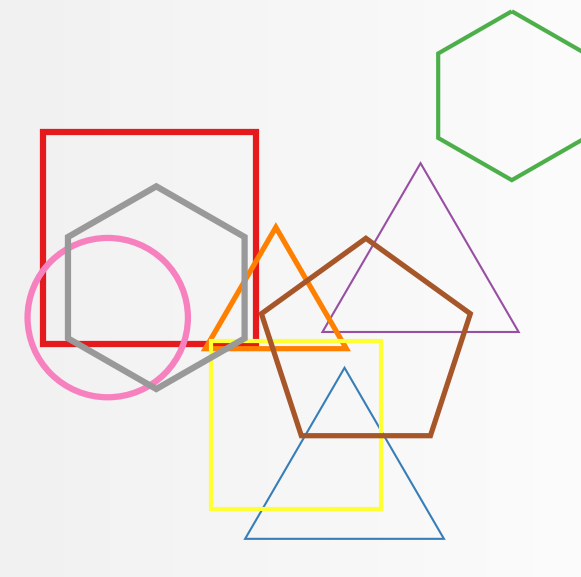[{"shape": "square", "thickness": 3, "radius": 0.92, "center": [0.258, 0.587]}, {"shape": "triangle", "thickness": 1, "radius": 0.99, "center": [0.593, 0.165]}, {"shape": "hexagon", "thickness": 2, "radius": 0.73, "center": [0.88, 0.833]}, {"shape": "triangle", "thickness": 1, "radius": 0.97, "center": [0.724, 0.522]}, {"shape": "triangle", "thickness": 2.5, "radius": 0.7, "center": [0.475, 0.465]}, {"shape": "square", "thickness": 2, "radius": 0.73, "center": [0.509, 0.264]}, {"shape": "pentagon", "thickness": 2.5, "radius": 0.94, "center": [0.629, 0.398]}, {"shape": "circle", "thickness": 3, "radius": 0.69, "center": [0.185, 0.449]}, {"shape": "hexagon", "thickness": 3, "radius": 0.88, "center": [0.269, 0.501]}]